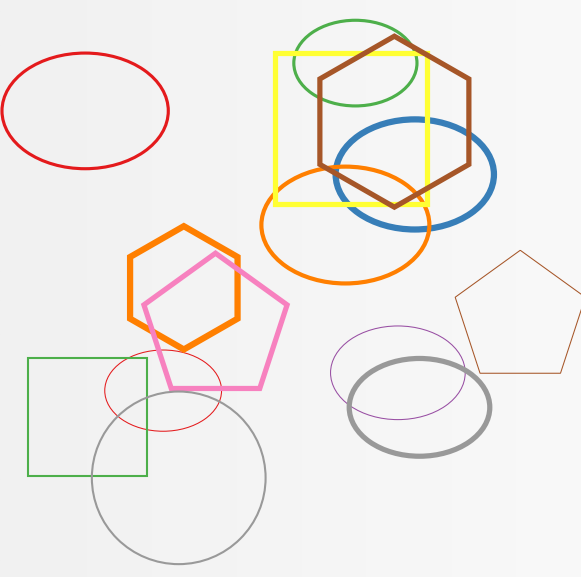[{"shape": "oval", "thickness": 1.5, "radius": 0.72, "center": [0.146, 0.807]}, {"shape": "oval", "thickness": 0.5, "radius": 0.5, "center": [0.281, 0.323]}, {"shape": "oval", "thickness": 3, "radius": 0.68, "center": [0.714, 0.697]}, {"shape": "square", "thickness": 1, "radius": 0.51, "center": [0.151, 0.277]}, {"shape": "oval", "thickness": 1.5, "radius": 0.53, "center": [0.611, 0.89]}, {"shape": "oval", "thickness": 0.5, "radius": 0.58, "center": [0.685, 0.354]}, {"shape": "oval", "thickness": 2, "radius": 0.72, "center": [0.594, 0.609]}, {"shape": "hexagon", "thickness": 3, "radius": 0.53, "center": [0.316, 0.501]}, {"shape": "square", "thickness": 2.5, "radius": 0.65, "center": [0.604, 0.776]}, {"shape": "pentagon", "thickness": 0.5, "radius": 0.59, "center": [0.895, 0.448]}, {"shape": "hexagon", "thickness": 2.5, "radius": 0.74, "center": [0.679, 0.788]}, {"shape": "pentagon", "thickness": 2.5, "radius": 0.65, "center": [0.371, 0.431]}, {"shape": "circle", "thickness": 1, "radius": 0.75, "center": [0.307, 0.172]}, {"shape": "oval", "thickness": 2.5, "radius": 0.6, "center": [0.722, 0.294]}]